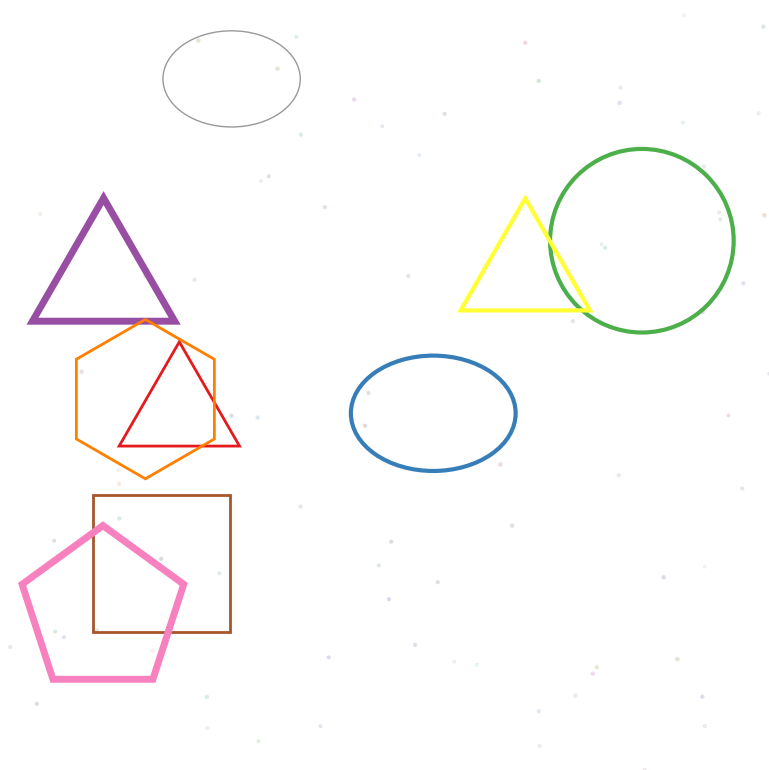[{"shape": "triangle", "thickness": 1, "radius": 0.45, "center": [0.233, 0.466]}, {"shape": "oval", "thickness": 1.5, "radius": 0.53, "center": [0.563, 0.463]}, {"shape": "circle", "thickness": 1.5, "radius": 0.6, "center": [0.834, 0.687]}, {"shape": "triangle", "thickness": 2.5, "radius": 0.53, "center": [0.135, 0.636]}, {"shape": "hexagon", "thickness": 1, "radius": 0.52, "center": [0.189, 0.482]}, {"shape": "triangle", "thickness": 1.5, "radius": 0.48, "center": [0.682, 0.645]}, {"shape": "square", "thickness": 1, "radius": 0.44, "center": [0.21, 0.268]}, {"shape": "pentagon", "thickness": 2.5, "radius": 0.55, "center": [0.134, 0.207]}, {"shape": "oval", "thickness": 0.5, "radius": 0.45, "center": [0.301, 0.898]}]